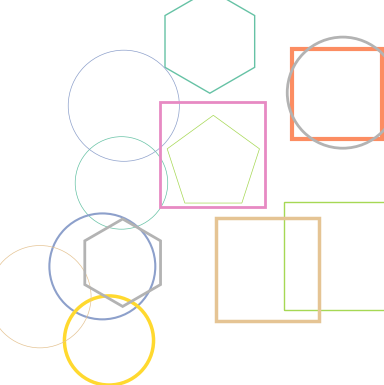[{"shape": "circle", "thickness": 0.5, "radius": 0.6, "center": [0.316, 0.525]}, {"shape": "hexagon", "thickness": 1, "radius": 0.67, "center": [0.545, 0.892]}, {"shape": "square", "thickness": 3, "radius": 0.58, "center": [0.875, 0.756]}, {"shape": "circle", "thickness": 0.5, "radius": 0.72, "center": [0.322, 0.725]}, {"shape": "circle", "thickness": 1.5, "radius": 0.69, "center": [0.266, 0.308]}, {"shape": "square", "thickness": 2, "radius": 0.68, "center": [0.551, 0.598]}, {"shape": "pentagon", "thickness": 0.5, "radius": 0.63, "center": [0.554, 0.575]}, {"shape": "square", "thickness": 1, "radius": 0.7, "center": [0.877, 0.334]}, {"shape": "circle", "thickness": 2.5, "radius": 0.58, "center": [0.283, 0.116]}, {"shape": "circle", "thickness": 0.5, "radius": 0.66, "center": [0.104, 0.229]}, {"shape": "square", "thickness": 2.5, "radius": 0.67, "center": [0.695, 0.299]}, {"shape": "hexagon", "thickness": 2, "radius": 0.57, "center": [0.319, 0.318]}, {"shape": "circle", "thickness": 2, "radius": 0.72, "center": [0.89, 0.759]}]